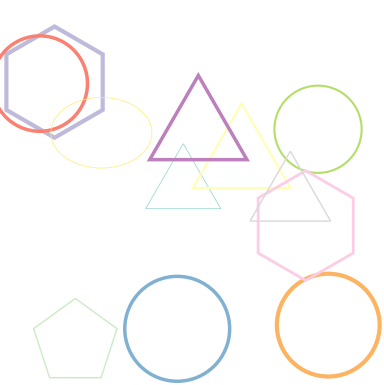[{"shape": "triangle", "thickness": 0.5, "radius": 0.56, "center": [0.476, 0.514]}, {"shape": "triangle", "thickness": 1.5, "radius": 0.73, "center": [0.628, 0.585]}, {"shape": "hexagon", "thickness": 3, "radius": 0.72, "center": [0.142, 0.787]}, {"shape": "circle", "thickness": 2.5, "radius": 0.62, "center": [0.103, 0.783]}, {"shape": "circle", "thickness": 2.5, "radius": 0.68, "center": [0.46, 0.146]}, {"shape": "circle", "thickness": 3, "radius": 0.67, "center": [0.853, 0.156]}, {"shape": "circle", "thickness": 1.5, "radius": 0.57, "center": [0.826, 0.664]}, {"shape": "hexagon", "thickness": 2, "radius": 0.71, "center": [0.794, 0.414]}, {"shape": "triangle", "thickness": 1, "radius": 0.6, "center": [0.754, 0.486]}, {"shape": "triangle", "thickness": 2.5, "radius": 0.73, "center": [0.515, 0.658]}, {"shape": "pentagon", "thickness": 1, "radius": 0.57, "center": [0.196, 0.111]}, {"shape": "oval", "thickness": 0.5, "radius": 0.66, "center": [0.263, 0.655]}]